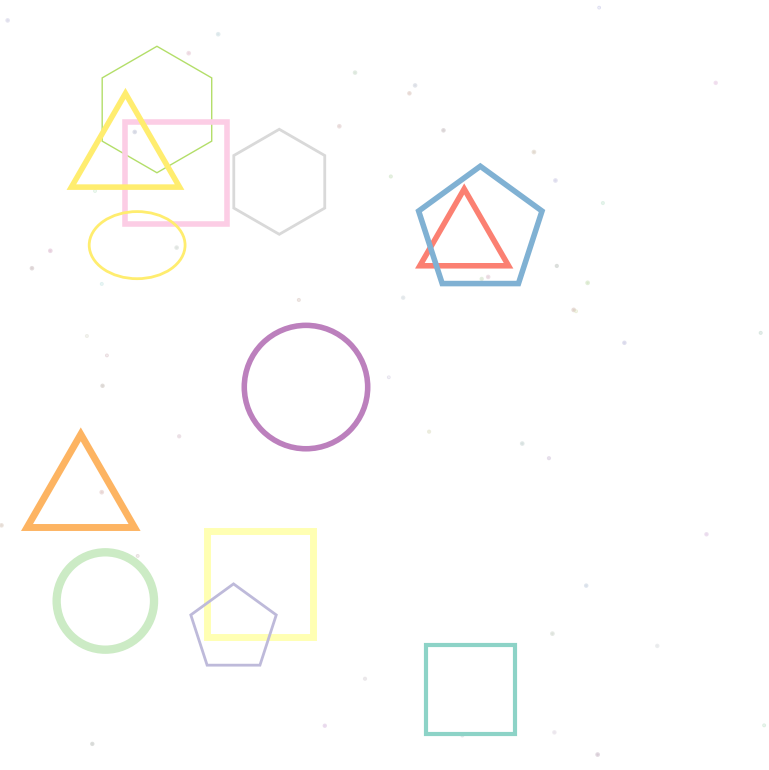[{"shape": "square", "thickness": 1.5, "radius": 0.29, "center": [0.611, 0.105]}, {"shape": "square", "thickness": 2.5, "radius": 0.35, "center": [0.338, 0.242]}, {"shape": "pentagon", "thickness": 1, "radius": 0.29, "center": [0.303, 0.183]}, {"shape": "triangle", "thickness": 2, "radius": 0.33, "center": [0.603, 0.688]}, {"shape": "pentagon", "thickness": 2, "radius": 0.42, "center": [0.624, 0.7]}, {"shape": "triangle", "thickness": 2.5, "radius": 0.4, "center": [0.105, 0.355]}, {"shape": "hexagon", "thickness": 0.5, "radius": 0.41, "center": [0.204, 0.858]}, {"shape": "square", "thickness": 2, "radius": 0.33, "center": [0.229, 0.775]}, {"shape": "hexagon", "thickness": 1, "radius": 0.34, "center": [0.363, 0.764]}, {"shape": "circle", "thickness": 2, "radius": 0.4, "center": [0.397, 0.497]}, {"shape": "circle", "thickness": 3, "radius": 0.32, "center": [0.137, 0.219]}, {"shape": "triangle", "thickness": 2, "radius": 0.41, "center": [0.163, 0.798]}, {"shape": "oval", "thickness": 1, "radius": 0.31, "center": [0.178, 0.682]}]